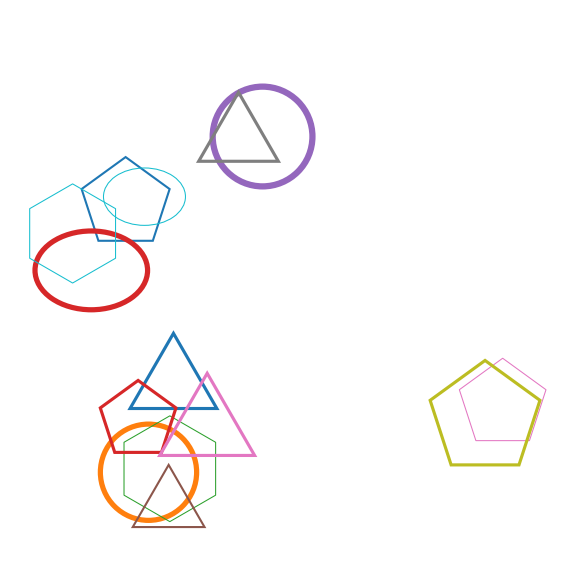[{"shape": "triangle", "thickness": 1.5, "radius": 0.43, "center": [0.3, 0.335]}, {"shape": "pentagon", "thickness": 1, "radius": 0.4, "center": [0.218, 0.647]}, {"shape": "circle", "thickness": 2.5, "radius": 0.42, "center": [0.257, 0.181]}, {"shape": "hexagon", "thickness": 0.5, "radius": 0.46, "center": [0.294, 0.187]}, {"shape": "oval", "thickness": 2.5, "radius": 0.49, "center": [0.158, 0.531]}, {"shape": "pentagon", "thickness": 1.5, "radius": 0.34, "center": [0.239, 0.271]}, {"shape": "circle", "thickness": 3, "radius": 0.43, "center": [0.455, 0.763]}, {"shape": "triangle", "thickness": 1, "radius": 0.36, "center": [0.292, 0.122]}, {"shape": "pentagon", "thickness": 0.5, "radius": 0.39, "center": [0.87, 0.3]}, {"shape": "triangle", "thickness": 1.5, "radius": 0.47, "center": [0.359, 0.258]}, {"shape": "triangle", "thickness": 1.5, "radius": 0.4, "center": [0.413, 0.76]}, {"shape": "pentagon", "thickness": 1.5, "radius": 0.5, "center": [0.84, 0.275]}, {"shape": "hexagon", "thickness": 0.5, "radius": 0.43, "center": [0.126, 0.595]}, {"shape": "oval", "thickness": 0.5, "radius": 0.35, "center": [0.25, 0.659]}]